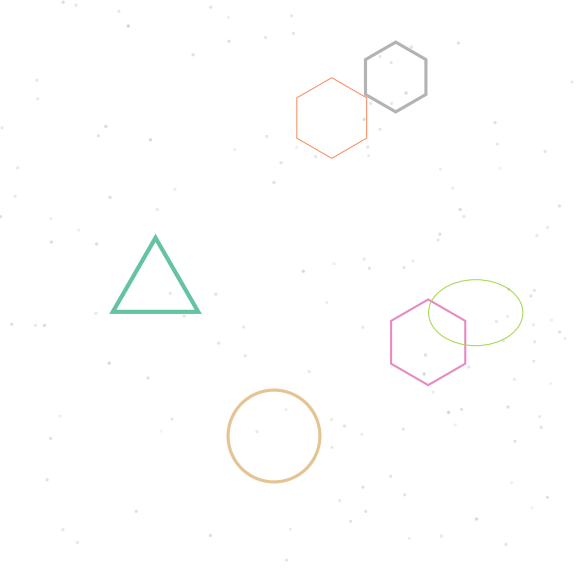[{"shape": "triangle", "thickness": 2, "radius": 0.43, "center": [0.269, 0.502]}, {"shape": "hexagon", "thickness": 0.5, "radius": 0.35, "center": [0.574, 0.795]}, {"shape": "hexagon", "thickness": 1, "radius": 0.37, "center": [0.741, 0.406]}, {"shape": "oval", "thickness": 0.5, "radius": 0.41, "center": [0.824, 0.458]}, {"shape": "circle", "thickness": 1.5, "radius": 0.4, "center": [0.474, 0.244]}, {"shape": "hexagon", "thickness": 1.5, "radius": 0.3, "center": [0.685, 0.866]}]